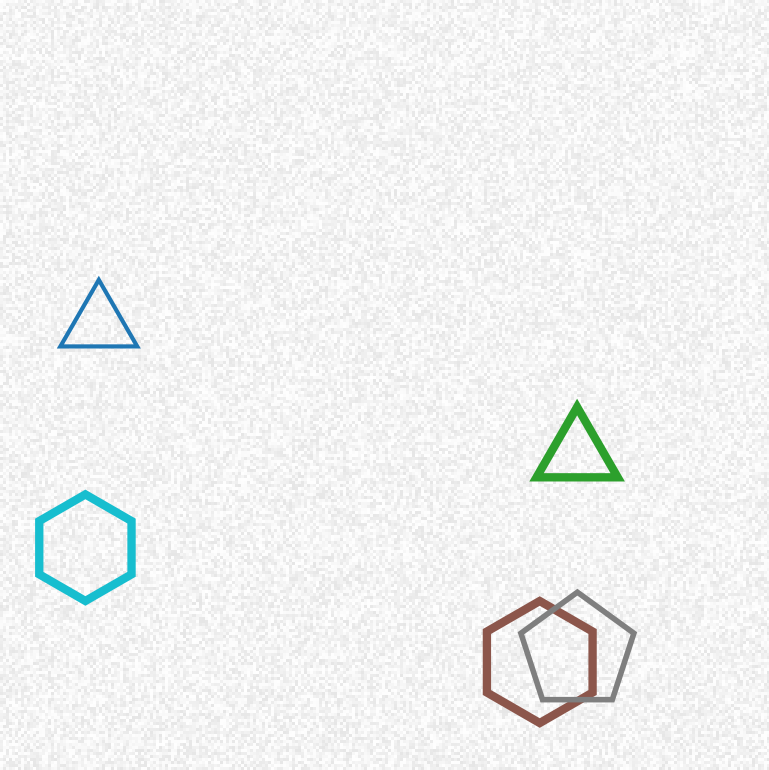[{"shape": "triangle", "thickness": 1.5, "radius": 0.29, "center": [0.128, 0.579]}, {"shape": "triangle", "thickness": 3, "radius": 0.3, "center": [0.749, 0.411]}, {"shape": "hexagon", "thickness": 3, "radius": 0.4, "center": [0.701, 0.14]}, {"shape": "pentagon", "thickness": 2, "radius": 0.39, "center": [0.75, 0.154]}, {"shape": "hexagon", "thickness": 3, "radius": 0.35, "center": [0.111, 0.289]}]